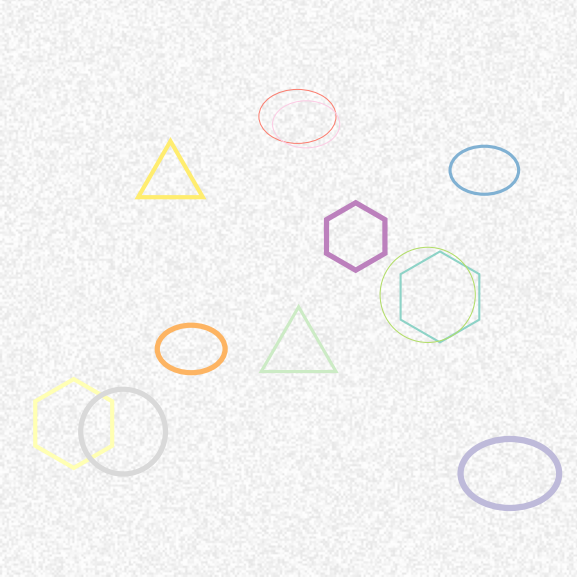[{"shape": "hexagon", "thickness": 1, "radius": 0.39, "center": [0.762, 0.485]}, {"shape": "hexagon", "thickness": 2, "radius": 0.38, "center": [0.128, 0.266]}, {"shape": "oval", "thickness": 3, "radius": 0.43, "center": [0.883, 0.179]}, {"shape": "oval", "thickness": 0.5, "radius": 0.33, "center": [0.515, 0.798]}, {"shape": "oval", "thickness": 1.5, "radius": 0.3, "center": [0.839, 0.704]}, {"shape": "oval", "thickness": 2.5, "radius": 0.29, "center": [0.331, 0.395]}, {"shape": "circle", "thickness": 0.5, "radius": 0.41, "center": [0.741, 0.489]}, {"shape": "oval", "thickness": 0.5, "radius": 0.29, "center": [0.53, 0.784]}, {"shape": "circle", "thickness": 2.5, "radius": 0.37, "center": [0.213, 0.252]}, {"shape": "hexagon", "thickness": 2.5, "radius": 0.29, "center": [0.616, 0.59]}, {"shape": "triangle", "thickness": 1.5, "radius": 0.37, "center": [0.517, 0.393]}, {"shape": "triangle", "thickness": 2, "radius": 0.32, "center": [0.295, 0.69]}]